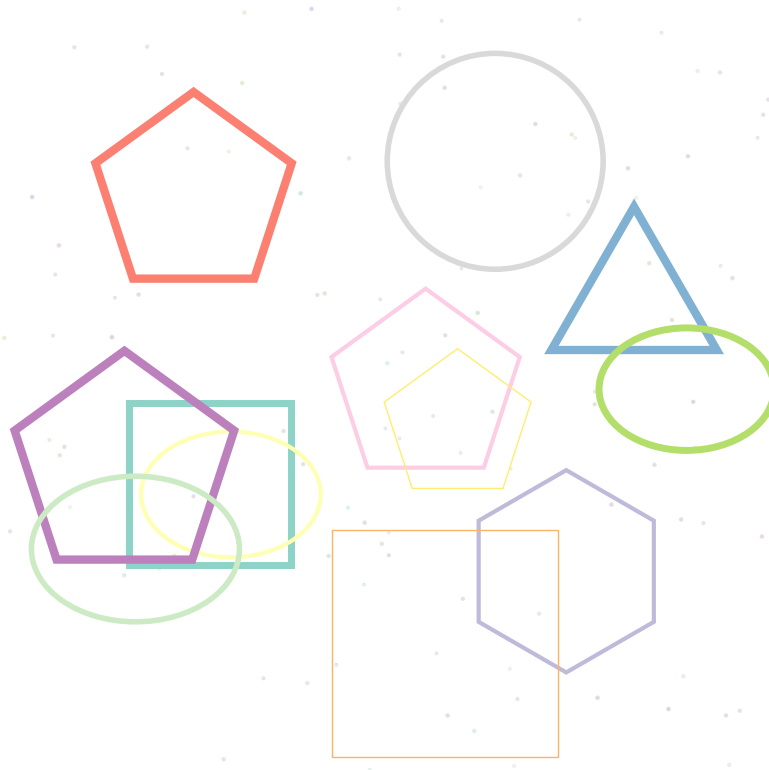[{"shape": "square", "thickness": 2.5, "radius": 0.52, "center": [0.273, 0.371]}, {"shape": "oval", "thickness": 1.5, "radius": 0.58, "center": [0.3, 0.358]}, {"shape": "hexagon", "thickness": 1.5, "radius": 0.66, "center": [0.735, 0.258]}, {"shape": "pentagon", "thickness": 3, "radius": 0.67, "center": [0.251, 0.747]}, {"shape": "triangle", "thickness": 3, "radius": 0.62, "center": [0.823, 0.607]}, {"shape": "square", "thickness": 0.5, "radius": 0.74, "center": [0.578, 0.164]}, {"shape": "oval", "thickness": 2.5, "radius": 0.57, "center": [0.892, 0.495]}, {"shape": "pentagon", "thickness": 1.5, "radius": 0.64, "center": [0.553, 0.497]}, {"shape": "circle", "thickness": 2, "radius": 0.7, "center": [0.643, 0.79]}, {"shape": "pentagon", "thickness": 3, "radius": 0.75, "center": [0.162, 0.395]}, {"shape": "oval", "thickness": 2, "radius": 0.68, "center": [0.176, 0.287]}, {"shape": "pentagon", "thickness": 0.5, "radius": 0.5, "center": [0.594, 0.447]}]